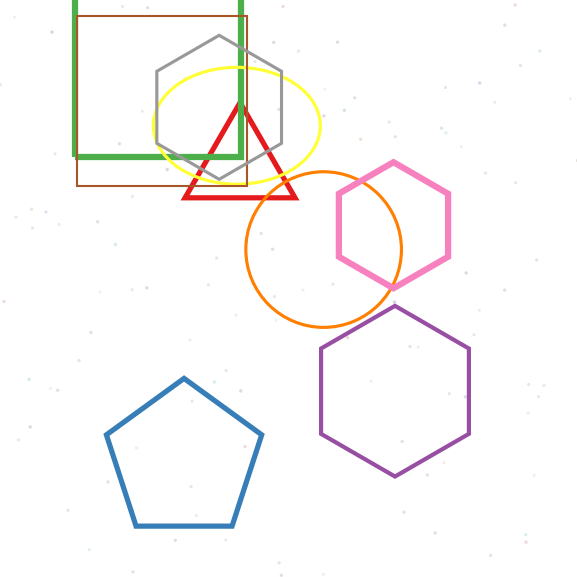[{"shape": "triangle", "thickness": 2.5, "radius": 0.55, "center": [0.416, 0.712]}, {"shape": "pentagon", "thickness": 2.5, "radius": 0.71, "center": [0.319, 0.202]}, {"shape": "square", "thickness": 3, "radius": 0.72, "center": [0.274, 0.872]}, {"shape": "hexagon", "thickness": 2, "radius": 0.74, "center": [0.684, 0.322]}, {"shape": "circle", "thickness": 1.5, "radius": 0.67, "center": [0.56, 0.567]}, {"shape": "oval", "thickness": 1.5, "radius": 0.72, "center": [0.41, 0.781]}, {"shape": "square", "thickness": 1, "radius": 0.74, "center": [0.281, 0.824]}, {"shape": "hexagon", "thickness": 3, "radius": 0.55, "center": [0.681, 0.609]}, {"shape": "hexagon", "thickness": 1.5, "radius": 0.62, "center": [0.38, 0.813]}]